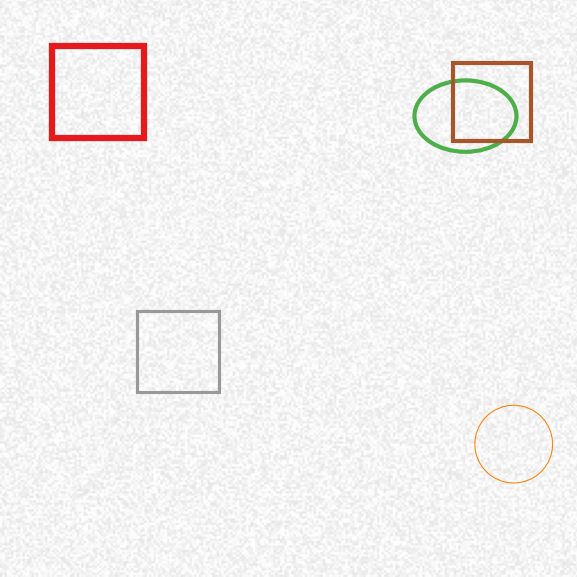[{"shape": "square", "thickness": 3, "radius": 0.4, "center": [0.169, 0.84]}, {"shape": "oval", "thickness": 2, "radius": 0.44, "center": [0.806, 0.798]}, {"shape": "circle", "thickness": 0.5, "radius": 0.34, "center": [0.89, 0.23]}, {"shape": "square", "thickness": 2, "radius": 0.34, "center": [0.852, 0.823]}, {"shape": "square", "thickness": 1.5, "radius": 0.35, "center": [0.308, 0.391]}]